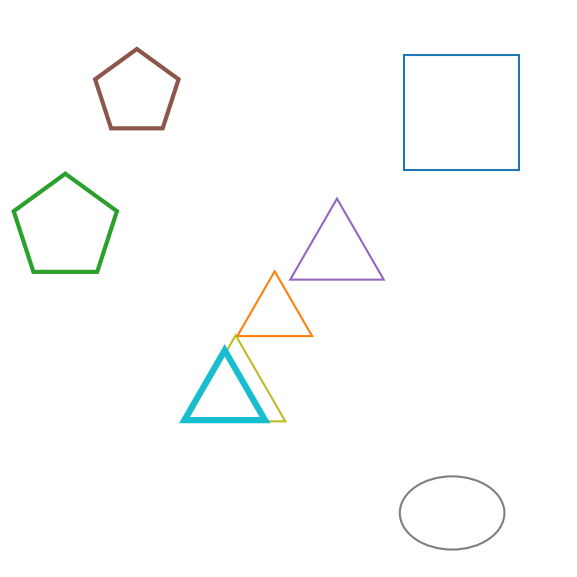[{"shape": "square", "thickness": 1, "radius": 0.5, "center": [0.799, 0.804]}, {"shape": "triangle", "thickness": 1, "radius": 0.37, "center": [0.476, 0.455]}, {"shape": "pentagon", "thickness": 2, "radius": 0.47, "center": [0.113, 0.604]}, {"shape": "triangle", "thickness": 1, "radius": 0.47, "center": [0.584, 0.562]}, {"shape": "pentagon", "thickness": 2, "radius": 0.38, "center": [0.237, 0.838]}, {"shape": "oval", "thickness": 1, "radius": 0.45, "center": [0.783, 0.111]}, {"shape": "triangle", "thickness": 1, "radius": 0.5, "center": [0.408, 0.319]}, {"shape": "triangle", "thickness": 3, "radius": 0.4, "center": [0.389, 0.312]}]